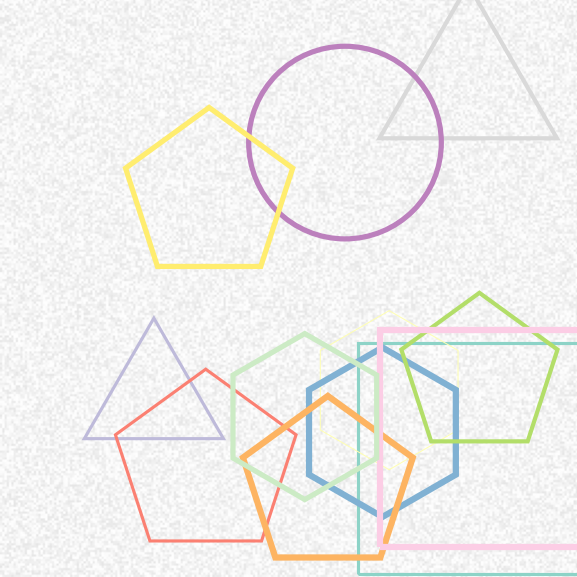[{"shape": "square", "thickness": 1.5, "radius": 1.0, "center": [0.82, 0.206]}, {"shape": "hexagon", "thickness": 0.5, "radius": 0.69, "center": [0.674, 0.323]}, {"shape": "triangle", "thickness": 1.5, "radius": 0.7, "center": [0.266, 0.309]}, {"shape": "pentagon", "thickness": 1.5, "radius": 0.82, "center": [0.356, 0.195]}, {"shape": "hexagon", "thickness": 3, "radius": 0.73, "center": [0.662, 0.251]}, {"shape": "pentagon", "thickness": 3, "radius": 0.77, "center": [0.568, 0.159]}, {"shape": "pentagon", "thickness": 2, "radius": 0.71, "center": [0.83, 0.35]}, {"shape": "square", "thickness": 3, "radius": 0.94, "center": [0.847, 0.24]}, {"shape": "triangle", "thickness": 2, "radius": 0.89, "center": [0.811, 0.848]}, {"shape": "circle", "thickness": 2.5, "radius": 0.83, "center": [0.597, 0.752]}, {"shape": "hexagon", "thickness": 2.5, "radius": 0.72, "center": [0.528, 0.278]}, {"shape": "pentagon", "thickness": 2.5, "radius": 0.76, "center": [0.362, 0.661]}]